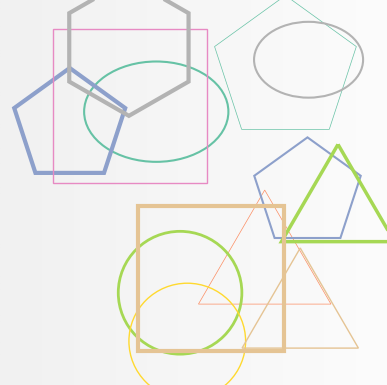[{"shape": "pentagon", "thickness": 0.5, "radius": 0.96, "center": [0.737, 0.82]}, {"shape": "oval", "thickness": 1.5, "radius": 0.93, "center": [0.403, 0.71]}, {"shape": "triangle", "thickness": 0.5, "radius": 0.99, "center": [0.683, 0.309]}, {"shape": "pentagon", "thickness": 3, "radius": 0.75, "center": [0.18, 0.673]}, {"shape": "pentagon", "thickness": 1.5, "radius": 0.72, "center": [0.794, 0.499]}, {"shape": "square", "thickness": 1, "radius": 1.0, "center": [0.336, 0.724]}, {"shape": "circle", "thickness": 2, "radius": 0.8, "center": [0.465, 0.24]}, {"shape": "triangle", "thickness": 2.5, "radius": 0.84, "center": [0.872, 0.457]}, {"shape": "circle", "thickness": 1, "radius": 0.75, "center": [0.483, 0.114]}, {"shape": "triangle", "thickness": 1, "radius": 0.87, "center": [0.775, 0.183]}, {"shape": "square", "thickness": 3, "radius": 0.94, "center": [0.544, 0.276]}, {"shape": "hexagon", "thickness": 3, "radius": 0.89, "center": [0.333, 0.877]}, {"shape": "oval", "thickness": 1.5, "radius": 0.7, "center": [0.796, 0.845]}]